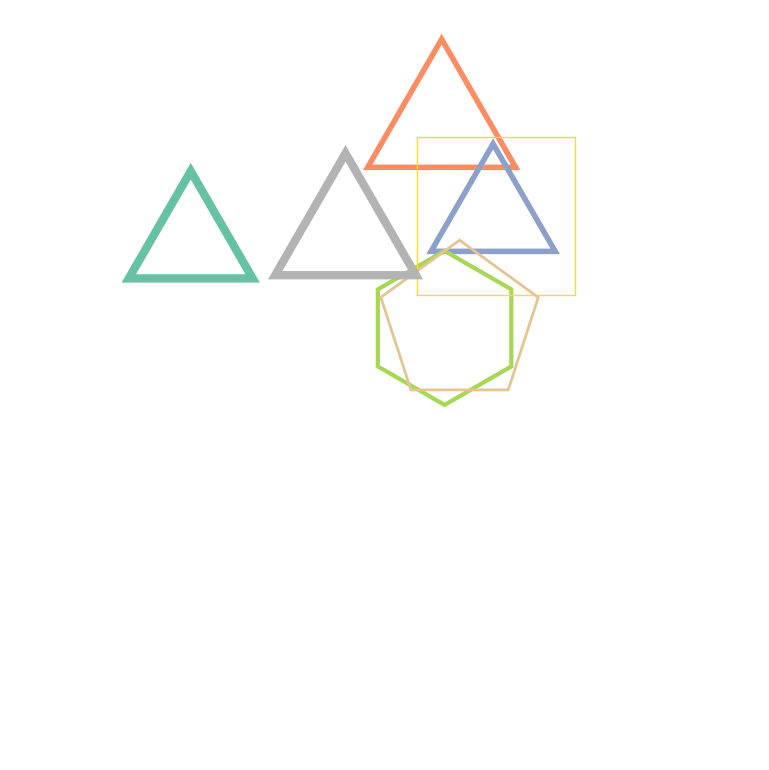[{"shape": "triangle", "thickness": 3, "radius": 0.46, "center": [0.248, 0.685]}, {"shape": "triangle", "thickness": 2, "radius": 0.55, "center": [0.574, 0.838]}, {"shape": "triangle", "thickness": 2, "radius": 0.47, "center": [0.64, 0.72]}, {"shape": "hexagon", "thickness": 1.5, "radius": 0.5, "center": [0.577, 0.574]}, {"shape": "square", "thickness": 0.5, "radius": 0.51, "center": [0.644, 0.719]}, {"shape": "pentagon", "thickness": 1, "radius": 0.54, "center": [0.597, 0.581]}, {"shape": "triangle", "thickness": 3, "radius": 0.53, "center": [0.449, 0.695]}]